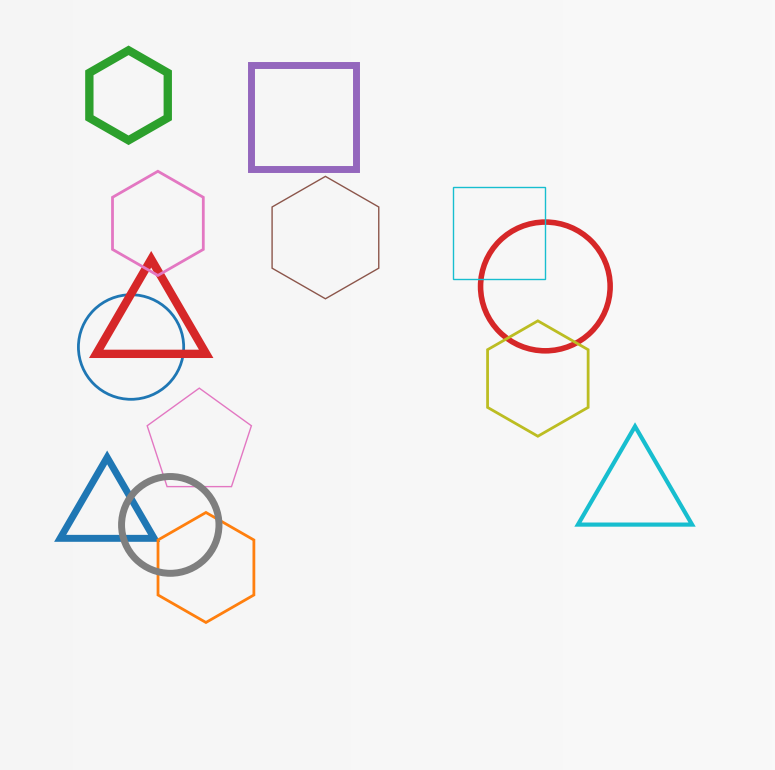[{"shape": "circle", "thickness": 1, "radius": 0.34, "center": [0.169, 0.549]}, {"shape": "triangle", "thickness": 2.5, "radius": 0.35, "center": [0.138, 0.336]}, {"shape": "hexagon", "thickness": 1, "radius": 0.36, "center": [0.266, 0.263]}, {"shape": "hexagon", "thickness": 3, "radius": 0.29, "center": [0.166, 0.876]}, {"shape": "triangle", "thickness": 3, "radius": 0.41, "center": [0.195, 0.581]}, {"shape": "circle", "thickness": 2, "radius": 0.42, "center": [0.704, 0.628]}, {"shape": "square", "thickness": 2.5, "radius": 0.34, "center": [0.392, 0.848]}, {"shape": "hexagon", "thickness": 0.5, "radius": 0.4, "center": [0.42, 0.691]}, {"shape": "pentagon", "thickness": 0.5, "radius": 0.35, "center": [0.257, 0.425]}, {"shape": "hexagon", "thickness": 1, "radius": 0.34, "center": [0.204, 0.71]}, {"shape": "circle", "thickness": 2.5, "radius": 0.31, "center": [0.22, 0.318]}, {"shape": "hexagon", "thickness": 1, "radius": 0.37, "center": [0.694, 0.508]}, {"shape": "triangle", "thickness": 1.5, "radius": 0.43, "center": [0.819, 0.361]}, {"shape": "square", "thickness": 0.5, "radius": 0.3, "center": [0.644, 0.697]}]